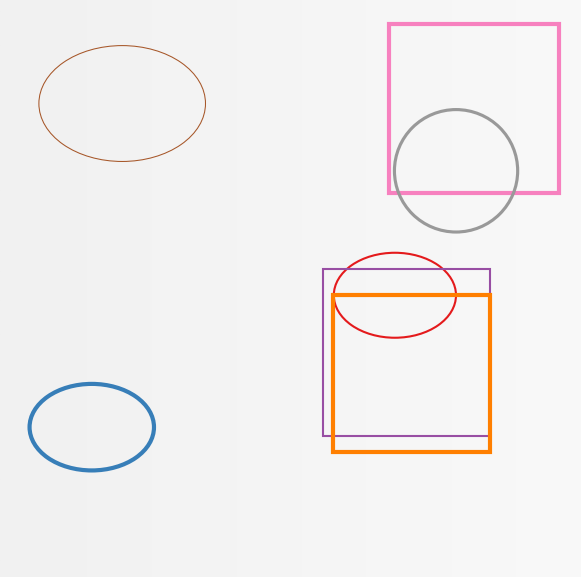[{"shape": "oval", "thickness": 1, "radius": 0.53, "center": [0.679, 0.488]}, {"shape": "oval", "thickness": 2, "radius": 0.54, "center": [0.158, 0.259]}, {"shape": "square", "thickness": 1, "radius": 0.72, "center": [0.699, 0.389]}, {"shape": "square", "thickness": 2, "radius": 0.68, "center": [0.708, 0.352]}, {"shape": "oval", "thickness": 0.5, "radius": 0.72, "center": [0.21, 0.82]}, {"shape": "square", "thickness": 2, "radius": 0.73, "center": [0.816, 0.811]}, {"shape": "circle", "thickness": 1.5, "radius": 0.53, "center": [0.785, 0.703]}]